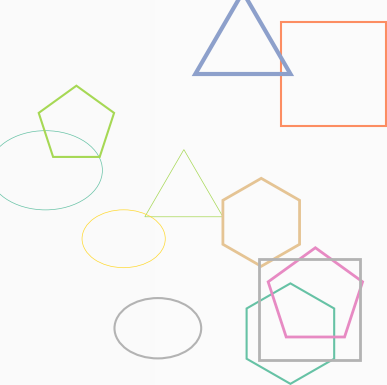[{"shape": "hexagon", "thickness": 1.5, "radius": 0.65, "center": [0.749, 0.133]}, {"shape": "oval", "thickness": 0.5, "radius": 0.73, "center": [0.117, 0.558]}, {"shape": "square", "thickness": 1.5, "radius": 0.67, "center": [0.86, 0.808]}, {"shape": "triangle", "thickness": 3, "radius": 0.71, "center": [0.627, 0.879]}, {"shape": "pentagon", "thickness": 2, "radius": 0.64, "center": [0.814, 0.228]}, {"shape": "pentagon", "thickness": 1.5, "radius": 0.51, "center": [0.197, 0.675]}, {"shape": "triangle", "thickness": 0.5, "radius": 0.58, "center": [0.474, 0.495]}, {"shape": "oval", "thickness": 0.5, "radius": 0.54, "center": [0.319, 0.38]}, {"shape": "hexagon", "thickness": 2, "radius": 0.57, "center": [0.674, 0.423]}, {"shape": "oval", "thickness": 1.5, "radius": 0.56, "center": [0.407, 0.147]}, {"shape": "square", "thickness": 2, "radius": 0.66, "center": [0.798, 0.197]}]